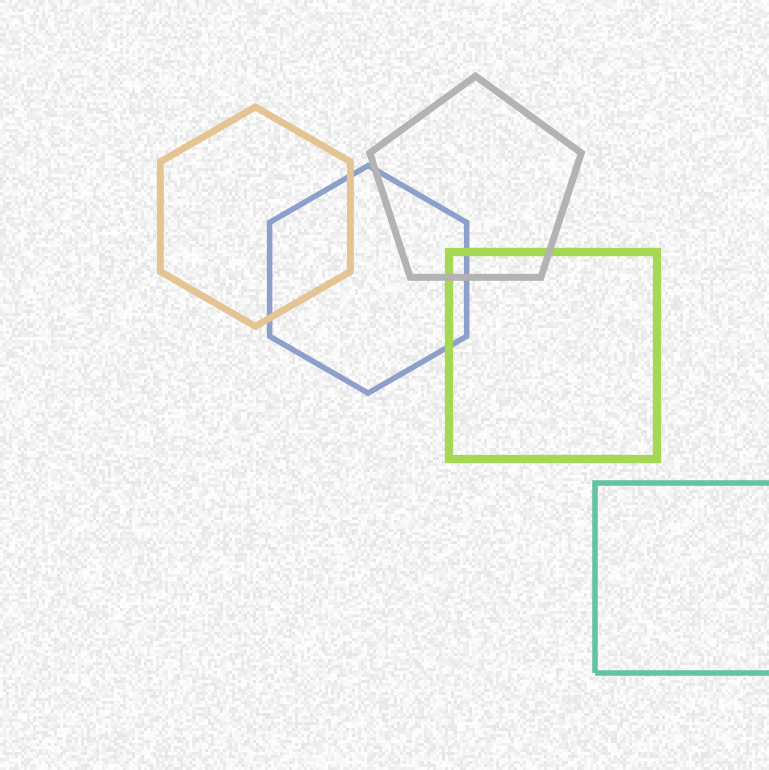[{"shape": "square", "thickness": 2, "radius": 0.62, "center": [0.896, 0.25]}, {"shape": "hexagon", "thickness": 2, "radius": 0.74, "center": [0.478, 0.637]}, {"shape": "square", "thickness": 3, "radius": 0.67, "center": [0.719, 0.538]}, {"shape": "hexagon", "thickness": 2.5, "radius": 0.71, "center": [0.332, 0.719]}, {"shape": "pentagon", "thickness": 2.5, "radius": 0.72, "center": [0.618, 0.757]}]